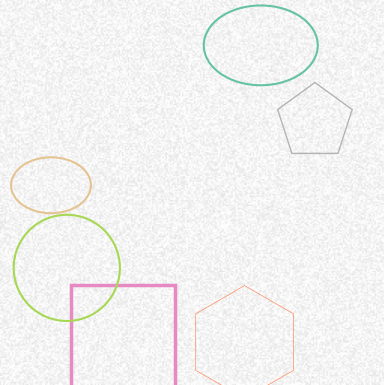[{"shape": "oval", "thickness": 1.5, "radius": 0.74, "center": [0.677, 0.882]}, {"shape": "hexagon", "thickness": 0.5, "radius": 0.73, "center": [0.635, 0.112]}, {"shape": "square", "thickness": 2.5, "radius": 0.68, "center": [0.319, 0.125]}, {"shape": "circle", "thickness": 1.5, "radius": 0.69, "center": [0.173, 0.304]}, {"shape": "oval", "thickness": 1.5, "radius": 0.52, "center": [0.132, 0.519]}, {"shape": "pentagon", "thickness": 1, "radius": 0.51, "center": [0.818, 0.684]}]